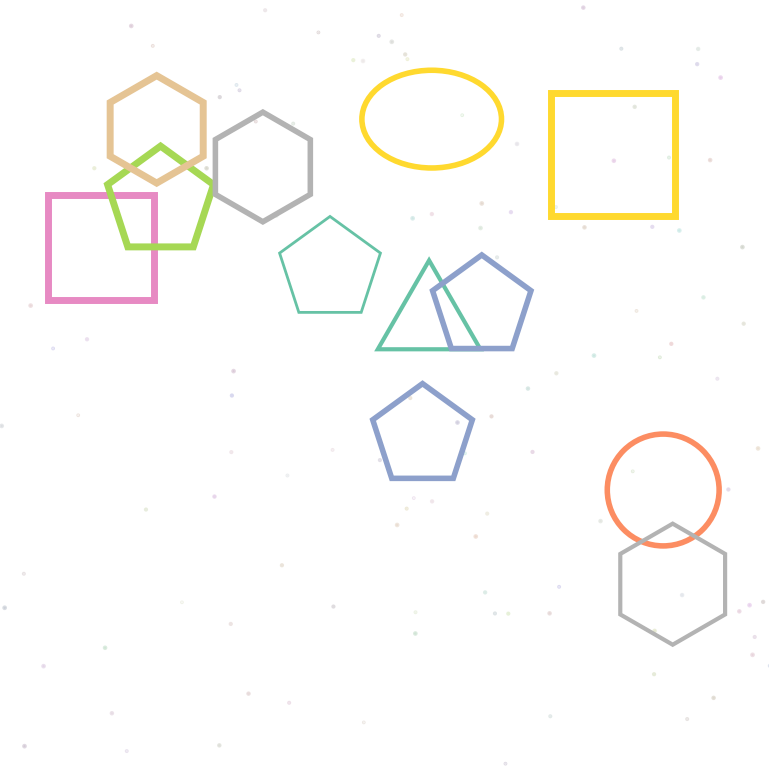[{"shape": "triangle", "thickness": 1.5, "radius": 0.38, "center": [0.557, 0.585]}, {"shape": "pentagon", "thickness": 1, "radius": 0.34, "center": [0.429, 0.65]}, {"shape": "circle", "thickness": 2, "radius": 0.36, "center": [0.861, 0.364]}, {"shape": "pentagon", "thickness": 2, "radius": 0.34, "center": [0.626, 0.602]}, {"shape": "pentagon", "thickness": 2, "radius": 0.34, "center": [0.549, 0.434]}, {"shape": "square", "thickness": 2.5, "radius": 0.34, "center": [0.131, 0.679]}, {"shape": "pentagon", "thickness": 2.5, "radius": 0.36, "center": [0.209, 0.738]}, {"shape": "square", "thickness": 2.5, "radius": 0.4, "center": [0.796, 0.799]}, {"shape": "oval", "thickness": 2, "radius": 0.45, "center": [0.561, 0.845]}, {"shape": "hexagon", "thickness": 2.5, "radius": 0.35, "center": [0.203, 0.832]}, {"shape": "hexagon", "thickness": 2, "radius": 0.36, "center": [0.341, 0.783]}, {"shape": "hexagon", "thickness": 1.5, "radius": 0.39, "center": [0.874, 0.241]}]